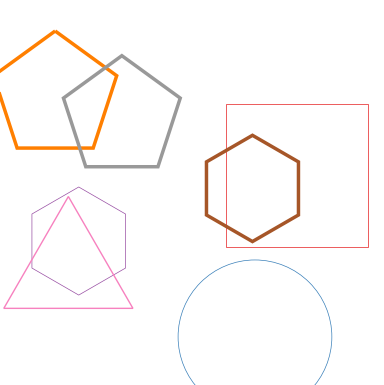[{"shape": "square", "thickness": 0.5, "radius": 0.92, "center": [0.772, 0.544]}, {"shape": "circle", "thickness": 0.5, "radius": 1.0, "center": [0.662, 0.125]}, {"shape": "hexagon", "thickness": 0.5, "radius": 0.7, "center": [0.204, 0.374]}, {"shape": "pentagon", "thickness": 2.5, "radius": 0.84, "center": [0.143, 0.751]}, {"shape": "hexagon", "thickness": 2.5, "radius": 0.69, "center": [0.656, 0.511]}, {"shape": "triangle", "thickness": 1, "radius": 0.97, "center": [0.178, 0.296]}, {"shape": "pentagon", "thickness": 2.5, "radius": 0.8, "center": [0.317, 0.696]}]